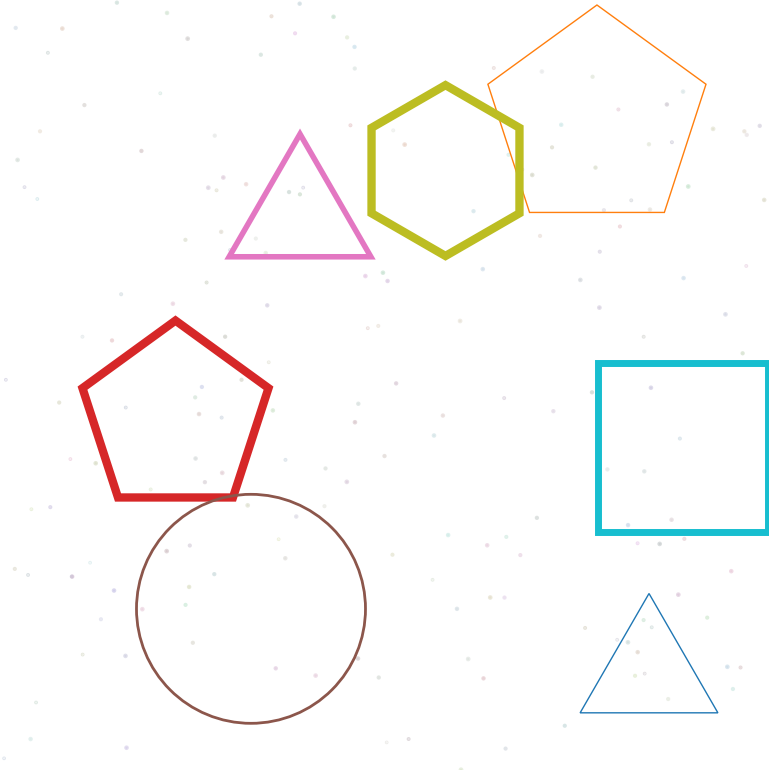[{"shape": "triangle", "thickness": 0.5, "radius": 0.52, "center": [0.843, 0.126]}, {"shape": "pentagon", "thickness": 0.5, "radius": 0.74, "center": [0.775, 0.845]}, {"shape": "pentagon", "thickness": 3, "radius": 0.64, "center": [0.228, 0.457]}, {"shape": "circle", "thickness": 1, "radius": 0.74, "center": [0.326, 0.209]}, {"shape": "triangle", "thickness": 2, "radius": 0.53, "center": [0.39, 0.72]}, {"shape": "hexagon", "thickness": 3, "radius": 0.55, "center": [0.579, 0.779]}, {"shape": "square", "thickness": 2.5, "radius": 0.55, "center": [0.887, 0.419]}]